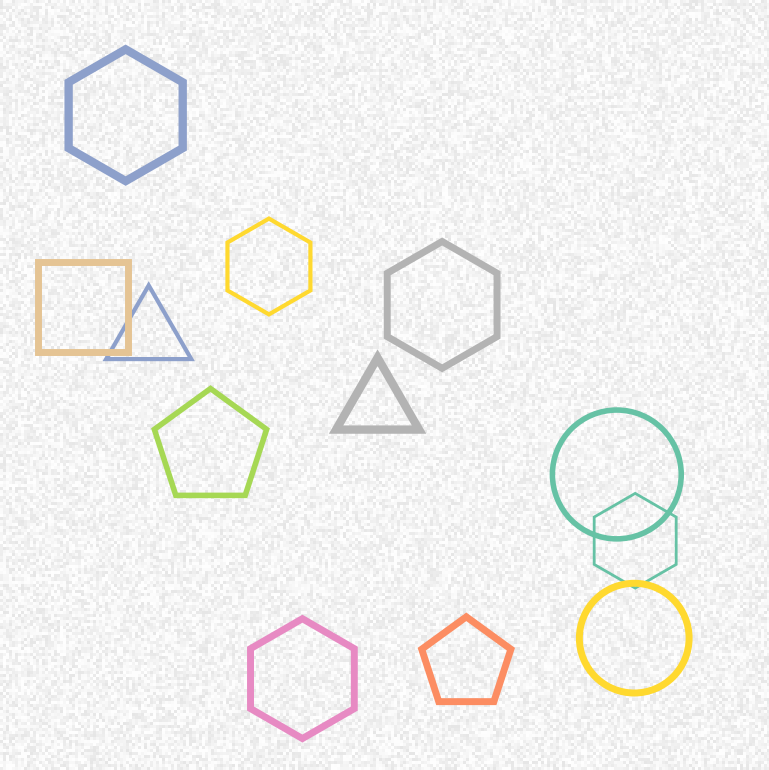[{"shape": "hexagon", "thickness": 1, "radius": 0.31, "center": [0.825, 0.298]}, {"shape": "circle", "thickness": 2, "radius": 0.42, "center": [0.801, 0.384]}, {"shape": "pentagon", "thickness": 2.5, "radius": 0.3, "center": [0.606, 0.138]}, {"shape": "hexagon", "thickness": 3, "radius": 0.43, "center": [0.163, 0.85]}, {"shape": "triangle", "thickness": 1.5, "radius": 0.32, "center": [0.193, 0.566]}, {"shape": "hexagon", "thickness": 2.5, "radius": 0.39, "center": [0.393, 0.119]}, {"shape": "pentagon", "thickness": 2, "radius": 0.38, "center": [0.273, 0.419]}, {"shape": "hexagon", "thickness": 1.5, "radius": 0.31, "center": [0.349, 0.654]}, {"shape": "circle", "thickness": 2.5, "radius": 0.36, "center": [0.824, 0.171]}, {"shape": "square", "thickness": 2.5, "radius": 0.29, "center": [0.108, 0.601]}, {"shape": "triangle", "thickness": 3, "radius": 0.31, "center": [0.49, 0.473]}, {"shape": "hexagon", "thickness": 2.5, "radius": 0.41, "center": [0.574, 0.604]}]